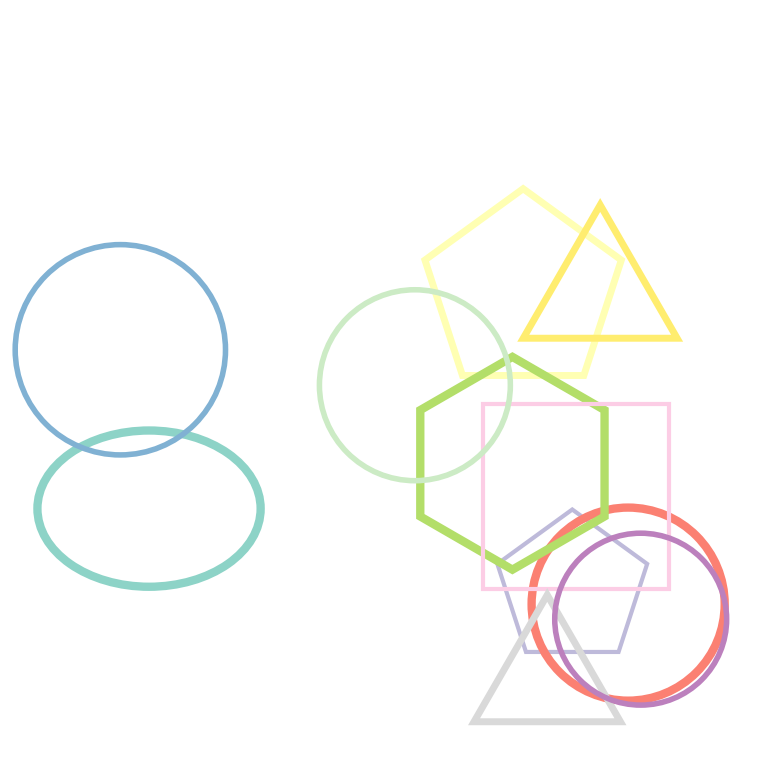[{"shape": "oval", "thickness": 3, "radius": 0.72, "center": [0.194, 0.339]}, {"shape": "pentagon", "thickness": 2.5, "radius": 0.67, "center": [0.679, 0.621]}, {"shape": "pentagon", "thickness": 1.5, "radius": 0.51, "center": [0.743, 0.236]}, {"shape": "circle", "thickness": 3, "radius": 0.63, "center": [0.816, 0.215]}, {"shape": "circle", "thickness": 2, "radius": 0.68, "center": [0.156, 0.546]}, {"shape": "hexagon", "thickness": 3, "radius": 0.69, "center": [0.665, 0.398]}, {"shape": "square", "thickness": 1.5, "radius": 0.6, "center": [0.748, 0.355]}, {"shape": "triangle", "thickness": 2.5, "radius": 0.55, "center": [0.711, 0.118]}, {"shape": "circle", "thickness": 2, "radius": 0.56, "center": [0.832, 0.196]}, {"shape": "circle", "thickness": 2, "radius": 0.62, "center": [0.539, 0.5]}, {"shape": "triangle", "thickness": 2.5, "radius": 0.58, "center": [0.779, 0.618]}]